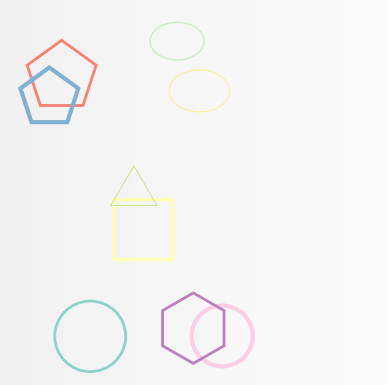[{"shape": "circle", "thickness": 2, "radius": 0.46, "center": [0.233, 0.126]}, {"shape": "square", "thickness": 2.5, "radius": 0.38, "center": [0.367, 0.405]}, {"shape": "pentagon", "thickness": 2, "radius": 0.47, "center": [0.159, 0.802]}, {"shape": "pentagon", "thickness": 3, "radius": 0.39, "center": [0.127, 0.746]}, {"shape": "triangle", "thickness": 0.5, "radius": 0.34, "center": [0.345, 0.501]}, {"shape": "circle", "thickness": 3, "radius": 0.39, "center": [0.573, 0.127]}, {"shape": "hexagon", "thickness": 2, "radius": 0.46, "center": [0.499, 0.148]}, {"shape": "oval", "thickness": 1, "radius": 0.35, "center": [0.457, 0.893]}, {"shape": "oval", "thickness": 0.5, "radius": 0.39, "center": [0.514, 0.764]}]